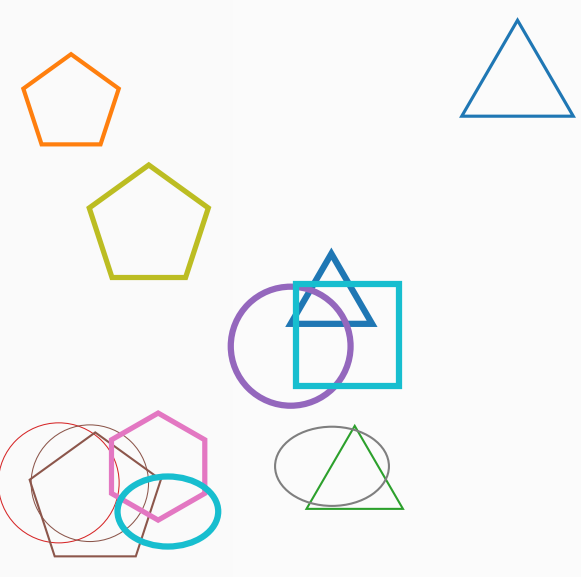[{"shape": "triangle", "thickness": 3, "radius": 0.4, "center": [0.57, 0.479]}, {"shape": "triangle", "thickness": 1.5, "radius": 0.55, "center": [0.89, 0.853]}, {"shape": "pentagon", "thickness": 2, "radius": 0.43, "center": [0.122, 0.819]}, {"shape": "triangle", "thickness": 1, "radius": 0.48, "center": [0.61, 0.166]}, {"shape": "circle", "thickness": 0.5, "radius": 0.52, "center": [0.101, 0.163]}, {"shape": "circle", "thickness": 3, "radius": 0.52, "center": [0.5, 0.4]}, {"shape": "pentagon", "thickness": 1, "radius": 0.59, "center": [0.164, 0.132]}, {"shape": "circle", "thickness": 0.5, "radius": 0.51, "center": [0.155, 0.162]}, {"shape": "hexagon", "thickness": 2.5, "radius": 0.46, "center": [0.272, 0.191]}, {"shape": "oval", "thickness": 1, "radius": 0.49, "center": [0.571, 0.192]}, {"shape": "pentagon", "thickness": 2.5, "radius": 0.54, "center": [0.256, 0.606]}, {"shape": "square", "thickness": 3, "radius": 0.44, "center": [0.598, 0.418]}, {"shape": "oval", "thickness": 3, "radius": 0.43, "center": [0.289, 0.113]}]